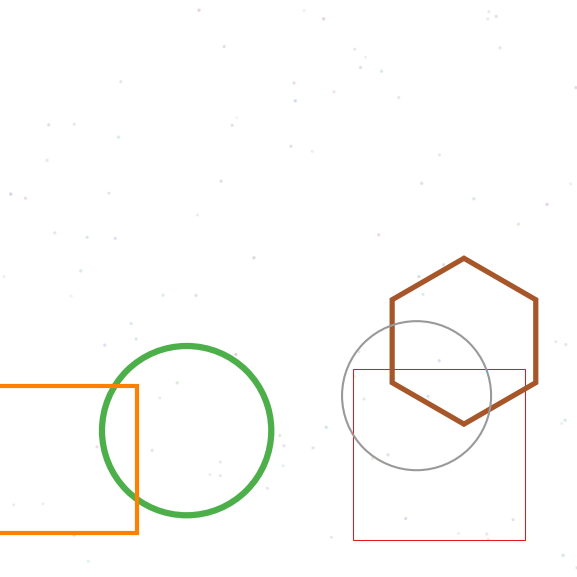[{"shape": "square", "thickness": 0.5, "radius": 0.74, "center": [0.76, 0.212]}, {"shape": "circle", "thickness": 3, "radius": 0.73, "center": [0.323, 0.253]}, {"shape": "square", "thickness": 2, "radius": 0.64, "center": [0.109, 0.203]}, {"shape": "hexagon", "thickness": 2.5, "radius": 0.72, "center": [0.803, 0.408]}, {"shape": "circle", "thickness": 1, "radius": 0.65, "center": [0.721, 0.314]}]